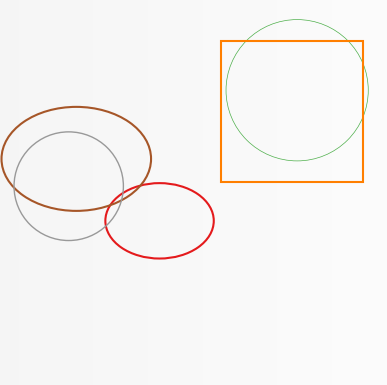[{"shape": "oval", "thickness": 1.5, "radius": 0.7, "center": [0.412, 0.426]}, {"shape": "circle", "thickness": 0.5, "radius": 0.92, "center": [0.767, 0.766]}, {"shape": "square", "thickness": 1.5, "radius": 0.92, "center": [0.754, 0.709]}, {"shape": "oval", "thickness": 1.5, "radius": 0.96, "center": [0.197, 0.587]}, {"shape": "circle", "thickness": 1, "radius": 0.71, "center": [0.177, 0.516]}]